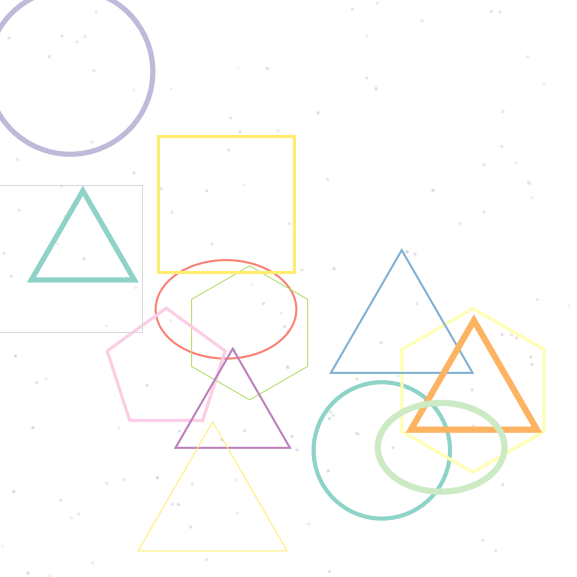[{"shape": "circle", "thickness": 2, "radius": 0.59, "center": [0.661, 0.219]}, {"shape": "triangle", "thickness": 2.5, "radius": 0.51, "center": [0.143, 0.566]}, {"shape": "hexagon", "thickness": 1.5, "radius": 0.71, "center": [0.819, 0.323]}, {"shape": "circle", "thickness": 2.5, "radius": 0.72, "center": [0.122, 0.875]}, {"shape": "oval", "thickness": 1, "radius": 0.61, "center": [0.391, 0.463]}, {"shape": "triangle", "thickness": 1, "radius": 0.71, "center": [0.696, 0.424]}, {"shape": "triangle", "thickness": 3, "radius": 0.63, "center": [0.821, 0.318]}, {"shape": "hexagon", "thickness": 0.5, "radius": 0.58, "center": [0.432, 0.423]}, {"shape": "pentagon", "thickness": 1.5, "radius": 0.54, "center": [0.288, 0.358]}, {"shape": "square", "thickness": 0.5, "radius": 0.63, "center": [0.12, 0.551]}, {"shape": "triangle", "thickness": 1, "radius": 0.57, "center": [0.403, 0.281]}, {"shape": "oval", "thickness": 3, "radius": 0.55, "center": [0.764, 0.225]}, {"shape": "triangle", "thickness": 0.5, "radius": 0.75, "center": [0.368, 0.12]}, {"shape": "square", "thickness": 1.5, "radius": 0.59, "center": [0.392, 0.646]}]